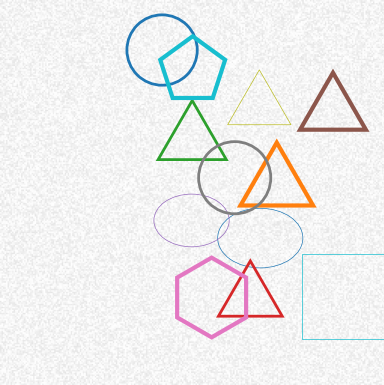[{"shape": "oval", "thickness": 0.5, "radius": 0.55, "center": [0.676, 0.382]}, {"shape": "circle", "thickness": 2, "radius": 0.46, "center": [0.421, 0.87]}, {"shape": "triangle", "thickness": 3, "radius": 0.54, "center": [0.719, 0.521]}, {"shape": "triangle", "thickness": 2, "radius": 0.51, "center": [0.499, 0.637]}, {"shape": "triangle", "thickness": 2, "radius": 0.48, "center": [0.65, 0.227]}, {"shape": "oval", "thickness": 0.5, "radius": 0.49, "center": [0.498, 0.427]}, {"shape": "triangle", "thickness": 3, "radius": 0.49, "center": [0.865, 0.712]}, {"shape": "hexagon", "thickness": 3, "radius": 0.52, "center": [0.55, 0.227]}, {"shape": "circle", "thickness": 2, "radius": 0.47, "center": [0.61, 0.538]}, {"shape": "triangle", "thickness": 0.5, "radius": 0.48, "center": [0.674, 0.724]}, {"shape": "pentagon", "thickness": 3, "radius": 0.44, "center": [0.5, 0.817]}, {"shape": "square", "thickness": 0.5, "radius": 0.55, "center": [0.894, 0.23]}]